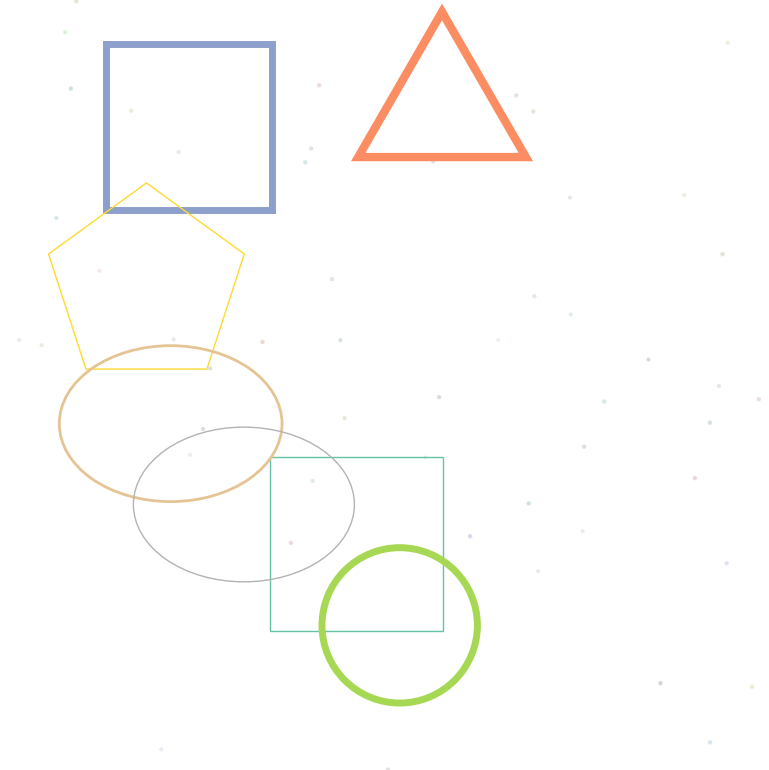[{"shape": "square", "thickness": 0.5, "radius": 0.56, "center": [0.463, 0.293]}, {"shape": "triangle", "thickness": 3, "radius": 0.63, "center": [0.574, 0.859]}, {"shape": "square", "thickness": 2.5, "radius": 0.54, "center": [0.245, 0.835]}, {"shape": "circle", "thickness": 2.5, "radius": 0.5, "center": [0.519, 0.188]}, {"shape": "pentagon", "thickness": 0.5, "radius": 0.67, "center": [0.19, 0.629]}, {"shape": "oval", "thickness": 1, "radius": 0.72, "center": [0.222, 0.45]}, {"shape": "oval", "thickness": 0.5, "radius": 0.72, "center": [0.317, 0.345]}]